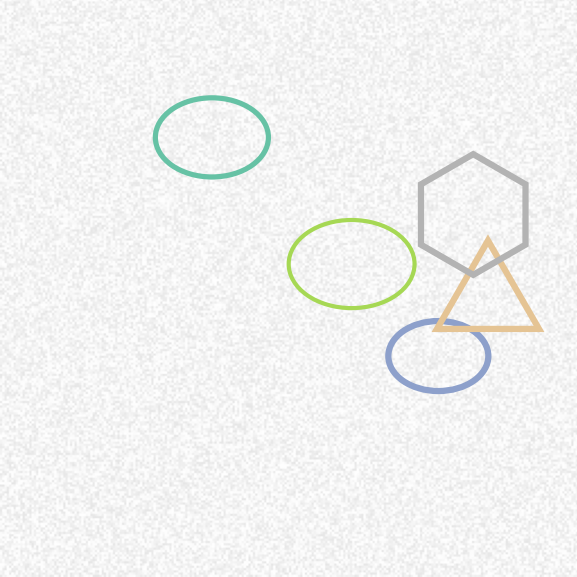[{"shape": "oval", "thickness": 2.5, "radius": 0.49, "center": [0.367, 0.761]}, {"shape": "oval", "thickness": 3, "radius": 0.43, "center": [0.759, 0.383]}, {"shape": "oval", "thickness": 2, "radius": 0.54, "center": [0.609, 0.542]}, {"shape": "triangle", "thickness": 3, "radius": 0.51, "center": [0.845, 0.481]}, {"shape": "hexagon", "thickness": 3, "radius": 0.52, "center": [0.819, 0.628]}]